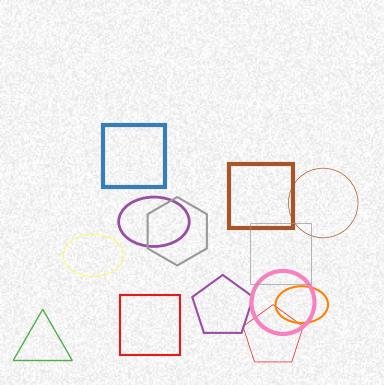[{"shape": "square", "thickness": 1.5, "radius": 0.39, "center": [0.389, 0.157]}, {"shape": "pentagon", "thickness": 0.5, "radius": 0.41, "center": [0.709, 0.126]}, {"shape": "square", "thickness": 3, "radius": 0.4, "center": [0.348, 0.594]}, {"shape": "triangle", "thickness": 1, "radius": 0.44, "center": [0.111, 0.108]}, {"shape": "pentagon", "thickness": 1.5, "radius": 0.42, "center": [0.579, 0.203]}, {"shape": "oval", "thickness": 2, "radius": 0.46, "center": [0.4, 0.424]}, {"shape": "oval", "thickness": 1.5, "radius": 0.34, "center": [0.784, 0.209]}, {"shape": "oval", "thickness": 0.5, "radius": 0.39, "center": [0.243, 0.337]}, {"shape": "square", "thickness": 3, "radius": 0.42, "center": [0.679, 0.491]}, {"shape": "circle", "thickness": 0.5, "radius": 0.45, "center": [0.839, 0.473]}, {"shape": "circle", "thickness": 3, "radius": 0.41, "center": [0.735, 0.215]}, {"shape": "hexagon", "thickness": 1.5, "radius": 0.44, "center": [0.46, 0.399]}, {"shape": "square", "thickness": 0.5, "radius": 0.4, "center": [0.728, 0.341]}]